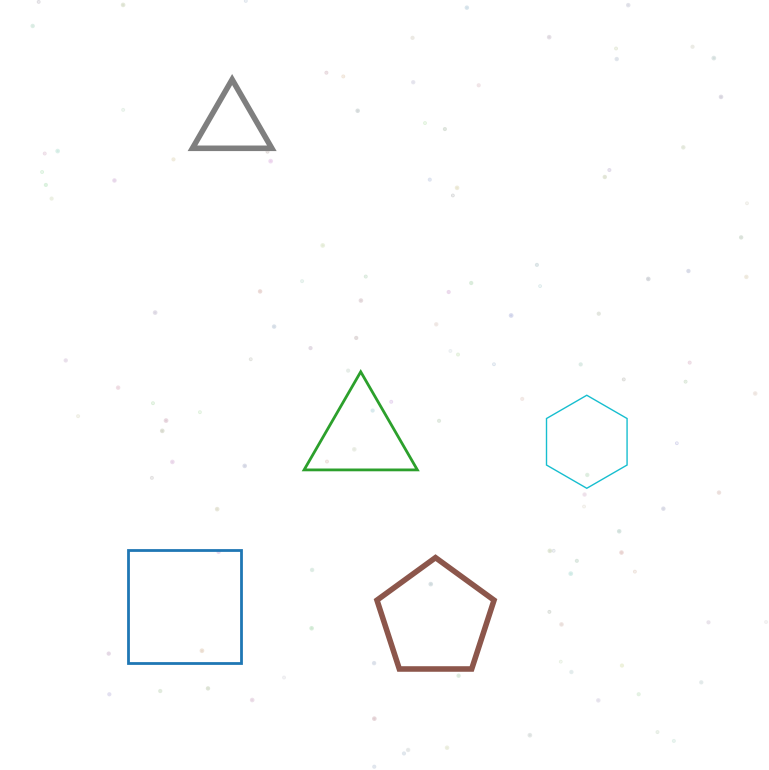[{"shape": "square", "thickness": 1, "radius": 0.37, "center": [0.239, 0.213]}, {"shape": "triangle", "thickness": 1, "radius": 0.42, "center": [0.468, 0.432]}, {"shape": "pentagon", "thickness": 2, "radius": 0.4, "center": [0.566, 0.196]}, {"shape": "triangle", "thickness": 2, "radius": 0.3, "center": [0.301, 0.837]}, {"shape": "hexagon", "thickness": 0.5, "radius": 0.3, "center": [0.762, 0.426]}]